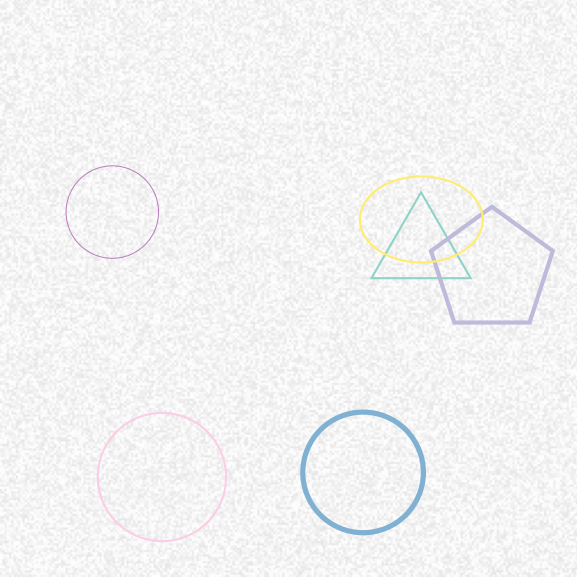[{"shape": "triangle", "thickness": 1, "radius": 0.5, "center": [0.729, 0.567]}, {"shape": "pentagon", "thickness": 2, "radius": 0.55, "center": [0.852, 0.53]}, {"shape": "circle", "thickness": 2.5, "radius": 0.52, "center": [0.629, 0.181]}, {"shape": "circle", "thickness": 1, "radius": 0.56, "center": [0.28, 0.173]}, {"shape": "circle", "thickness": 0.5, "radius": 0.4, "center": [0.194, 0.632]}, {"shape": "oval", "thickness": 1, "radius": 0.53, "center": [0.73, 0.619]}]